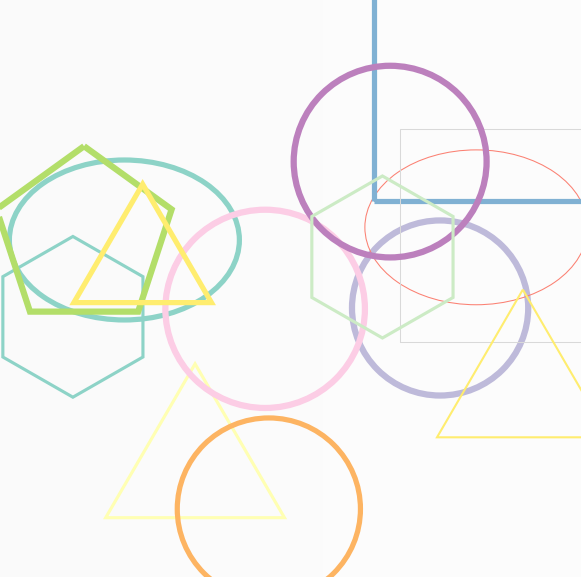[{"shape": "oval", "thickness": 2.5, "radius": 0.99, "center": [0.214, 0.584]}, {"shape": "hexagon", "thickness": 1.5, "radius": 0.7, "center": [0.125, 0.451]}, {"shape": "triangle", "thickness": 1.5, "radius": 0.89, "center": [0.336, 0.191]}, {"shape": "circle", "thickness": 3, "radius": 0.76, "center": [0.757, 0.466]}, {"shape": "oval", "thickness": 0.5, "radius": 0.96, "center": [0.819, 0.606]}, {"shape": "square", "thickness": 2.5, "radius": 0.98, "center": [0.84, 0.848]}, {"shape": "circle", "thickness": 2.5, "radius": 0.79, "center": [0.463, 0.118]}, {"shape": "pentagon", "thickness": 3, "radius": 0.79, "center": [0.145, 0.588]}, {"shape": "circle", "thickness": 3, "radius": 0.86, "center": [0.456, 0.464]}, {"shape": "square", "thickness": 0.5, "radius": 0.92, "center": [0.873, 0.591]}, {"shape": "circle", "thickness": 3, "radius": 0.83, "center": [0.671, 0.719]}, {"shape": "hexagon", "thickness": 1.5, "radius": 0.7, "center": [0.658, 0.554]}, {"shape": "triangle", "thickness": 2.5, "radius": 0.68, "center": [0.245, 0.543]}, {"shape": "triangle", "thickness": 1, "radius": 0.85, "center": [0.9, 0.327]}]